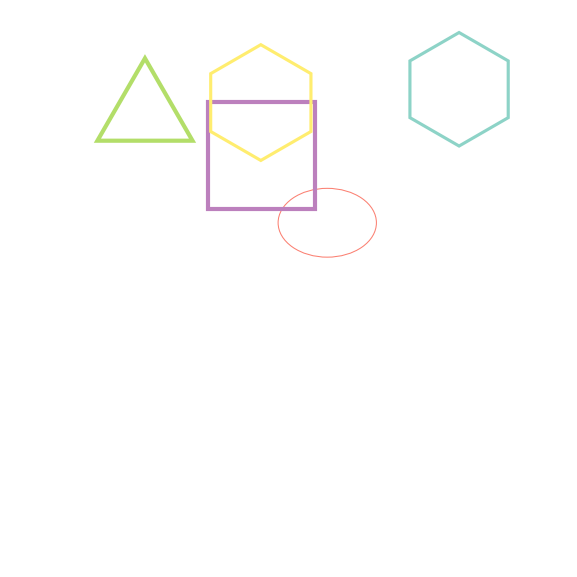[{"shape": "hexagon", "thickness": 1.5, "radius": 0.49, "center": [0.795, 0.845]}, {"shape": "oval", "thickness": 0.5, "radius": 0.43, "center": [0.567, 0.613]}, {"shape": "triangle", "thickness": 2, "radius": 0.48, "center": [0.251, 0.803]}, {"shape": "square", "thickness": 2, "radius": 0.46, "center": [0.453, 0.73]}, {"shape": "hexagon", "thickness": 1.5, "radius": 0.5, "center": [0.452, 0.822]}]